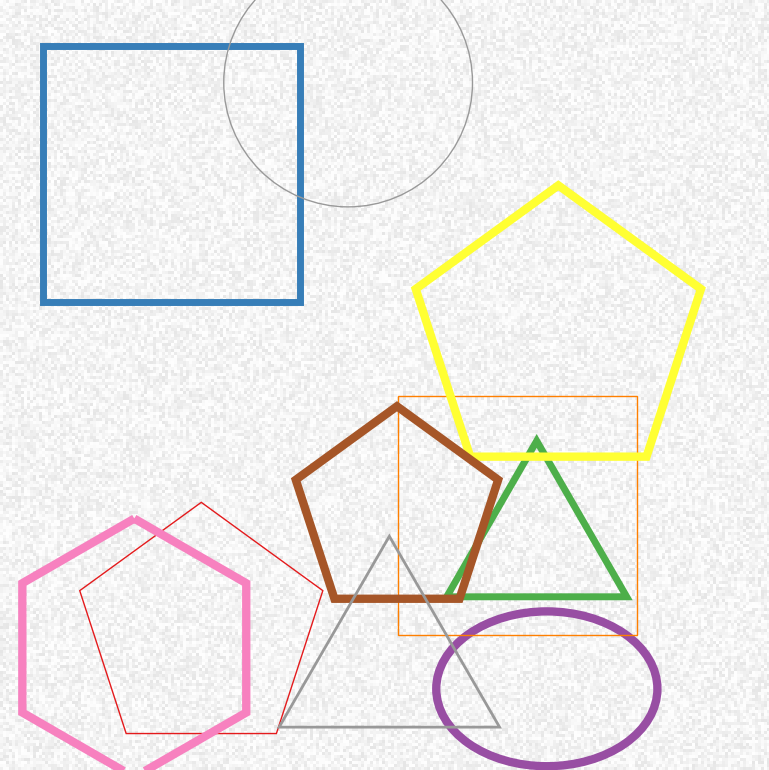[{"shape": "pentagon", "thickness": 0.5, "radius": 0.83, "center": [0.261, 0.182]}, {"shape": "square", "thickness": 2.5, "radius": 0.83, "center": [0.223, 0.774]}, {"shape": "triangle", "thickness": 2.5, "radius": 0.67, "center": [0.697, 0.292]}, {"shape": "oval", "thickness": 3, "radius": 0.72, "center": [0.71, 0.105]}, {"shape": "square", "thickness": 0.5, "radius": 0.78, "center": [0.672, 0.33]}, {"shape": "pentagon", "thickness": 3, "radius": 0.97, "center": [0.725, 0.565]}, {"shape": "pentagon", "thickness": 3, "radius": 0.69, "center": [0.516, 0.334]}, {"shape": "hexagon", "thickness": 3, "radius": 0.84, "center": [0.174, 0.159]}, {"shape": "circle", "thickness": 0.5, "radius": 0.81, "center": [0.452, 0.893]}, {"shape": "triangle", "thickness": 1, "radius": 0.83, "center": [0.506, 0.138]}]